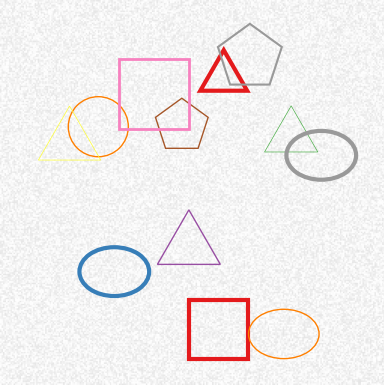[{"shape": "square", "thickness": 3, "radius": 0.38, "center": [0.568, 0.144]}, {"shape": "triangle", "thickness": 3, "radius": 0.35, "center": [0.581, 0.8]}, {"shape": "oval", "thickness": 3, "radius": 0.45, "center": [0.297, 0.294]}, {"shape": "triangle", "thickness": 0.5, "radius": 0.4, "center": [0.756, 0.645]}, {"shape": "triangle", "thickness": 1, "radius": 0.47, "center": [0.491, 0.36]}, {"shape": "circle", "thickness": 1, "radius": 0.39, "center": [0.255, 0.671]}, {"shape": "oval", "thickness": 1, "radius": 0.46, "center": [0.737, 0.133]}, {"shape": "triangle", "thickness": 0.5, "radius": 0.47, "center": [0.181, 0.631]}, {"shape": "pentagon", "thickness": 1, "radius": 0.36, "center": [0.472, 0.673]}, {"shape": "square", "thickness": 2, "radius": 0.45, "center": [0.401, 0.756]}, {"shape": "oval", "thickness": 3, "radius": 0.45, "center": [0.834, 0.597]}, {"shape": "pentagon", "thickness": 1.5, "radius": 0.44, "center": [0.649, 0.851]}]